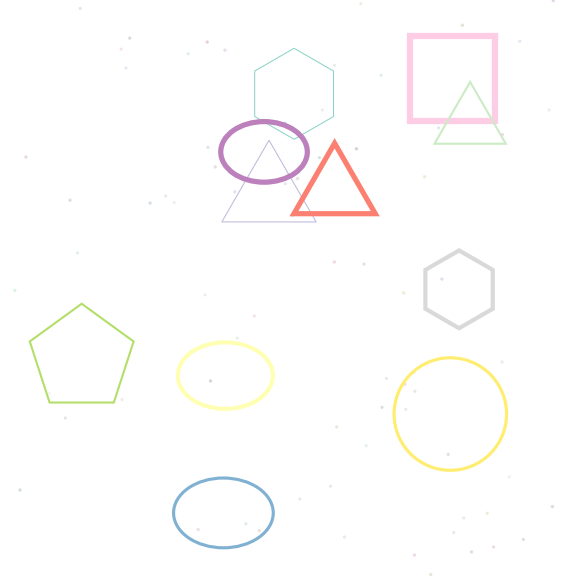[{"shape": "hexagon", "thickness": 0.5, "radius": 0.39, "center": [0.509, 0.837]}, {"shape": "oval", "thickness": 2, "radius": 0.41, "center": [0.39, 0.349]}, {"shape": "triangle", "thickness": 0.5, "radius": 0.47, "center": [0.466, 0.662]}, {"shape": "triangle", "thickness": 2.5, "radius": 0.41, "center": [0.579, 0.67]}, {"shape": "oval", "thickness": 1.5, "radius": 0.43, "center": [0.387, 0.111]}, {"shape": "pentagon", "thickness": 1, "radius": 0.47, "center": [0.141, 0.379]}, {"shape": "square", "thickness": 3, "radius": 0.37, "center": [0.783, 0.863]}, {"shape": "hexagon", "thickness": 2, "radius": 0.34, "center": [0.795, 0.498]}, {"shape": "oval", "thickness": 2.5, "radius": 0.37, "center": [0.457, 0.736]}, {"shape": "triangle", "thickness": 1, "radius": 0.36, "center": [0.814, 0.786]}, {"shape": "circle", "thickness": 1.5, "radius": 0.49, "center": [0.78, 0.282]}]